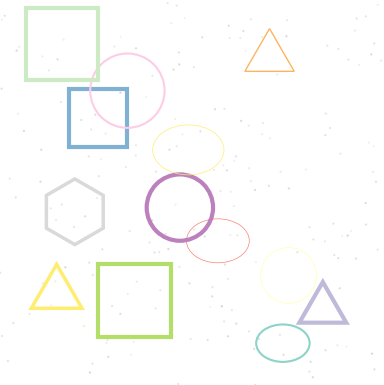[{"shape": "oval", "thickness": 1.5, "radius": 0.35, "center": [0.735, 0.109]}, {"shape": "circle", "thickness": 0.5, "radius": 0.36, "center": [0.75, 0.284]}, {"shape": "triangle", "thickness": 3, "radius": 0.35, "center": [0.838, 0.197]}, {"shape": "oval", "thickness": 0.5, "radius": 0.41, "center": [0.566, 0.375]}, {"shape": "square", "thickness": 3, "radius": 0.38, "center": [0.255, 0.695]}, {"shape": "triangle", "thickness": 1, "radius": 0.37, "center": [0.7, 0.852]}, {"shape": "square", "thickness": 3, "radius": 0.47, "center": [0.35, 0.22]}, {"shape": "circle", "thickness": 1.5, "radius": 0.48, "center": [0.331, 0.765]}, {"shape": "hexagon", "thickness": 2.5, "radius": 0.43, "center": [0.194, 0.45]}, {"shape": "circle", "thickness": 3, "radius": 0.43, "center": [0.467, 0.461]}, {"shape": "square", "thickness": 3, "radius": 0.47, "center": [0.16, 0.886]}, {"shape": "triangle", "thickness": 2.5, "radius": 0.38, "center": [0.147, 0.237]}, {"shape": "oval", "thickness": 0.5, "radius": 0.46, "center": [0.489, 0.611]}]